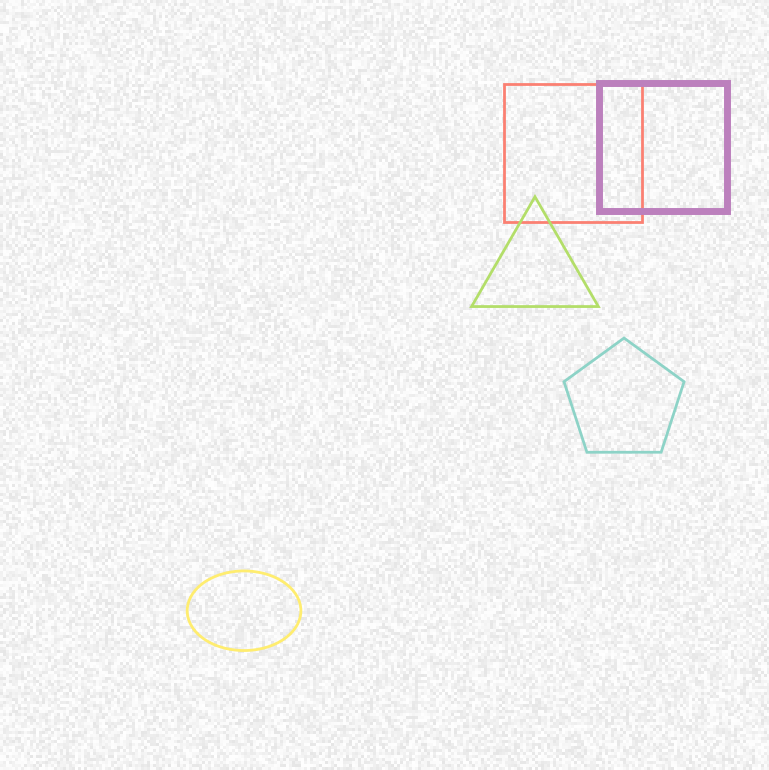[{"shape": "pentagon", "thickness": 1, "radius": 0.41, "center": [0.81, 0.479]}, {"shape": "square", "thickness": 1, "radius": 0.45, "center": [0.745, 0.801]}, {"shape": "triangle", "thickness": 1, "radius": 0.48, "center": [0.695, 0.649]}, {"shape": "square", "thickness": 2.5, "radius": 0.42, "center": [0.861, 0.809]}, {"shape": "oval", "thickness": 1, "radius": 0.37, "center": [0.317, 0.207]}]